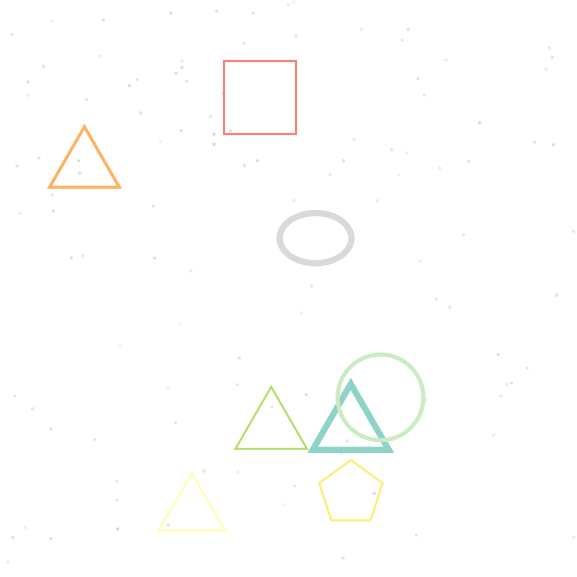[{"shape": "triangle", "thickness": 3, "radius": 0.38, "center": [0.607, 0.258]}, {"shape": "triangle", "thickness": 1, "radius": 0.33, "center": [0.332, 0.114]}, {"shape": "square", "thickness": 1, "radius": 0.31, "center": [0.45, 0.83]}, {"shape": "triangle", "thickness": 1.5, "radius": 0.35, "center": [0.146, 0.71]}, {"shape": "triangle", "thickness": 1, "radius": 0.36, "center": [0.47, 0.258]}, {"shape": "oval", "thickness": 3, "radius": 0.31, "center": [0.546, 0.587]}, {"shape": "circle", "thickness": 2, "radius": 0.37, "center": [0.659, 0.311]}, {"shape": "pentagon", "thickness": 1, "radius": 0.29, "center": [0.608, 0.145]}]